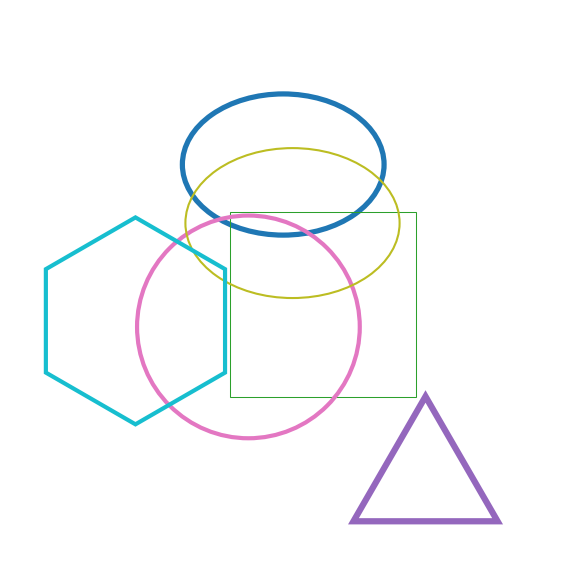[{"shape": "oval", "thickness": 2.5, "radius": 0.87, "center": [0.49, 0.714]}, {"shape": "square", "thickness": 0.5, "radius": 0.8, "center": [0.56, 0.471]}, {"shape": "triangle", "thickness": 3, "radius": 0.72, "center": [0.737, 0.169]}, {"shape": "circle", "thickness": 2, "radius": 0.96, "center": [0.43, 0.433]}, {"shape": "oval", "thickness": 1, "radius": 0.93, "center": [0.506, 0.613]}, {"shape": "hexagon", "thickness": 2, "radius": 0.9, "center": [0.235, 0.444]}]